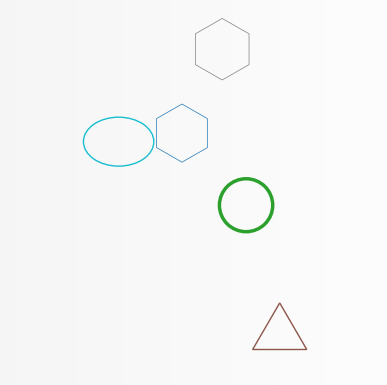[{"shape": "hexagon", "thickness": 0.5, "radius": 0.38, "center": [0.47, 0.654]}, {"shape": "circle", "thickness": 2.5, "radius": 0.34, "center": [0.635, 0.467]}, {"shape": "triangle", "thickness": 1, "radius": 0.4, "center": [0.722, 0.133]}, {"shape": "hexagon", "thickness": 0.5, "radius": 0.4, "center": [0.573, 0.872]}, {"shape": "oval", "thickness": 1, "radius": 0.45, "center": [0.306, 0.632]}]